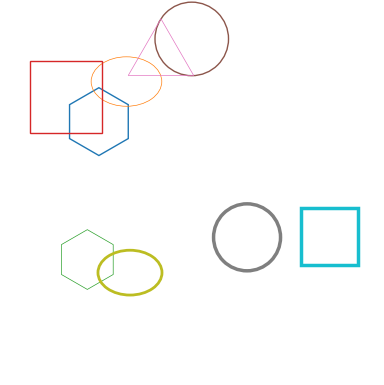[{"shape": "hexagon", "thickness": 1, "radius": 0.44, "center": [0.257, 0.684]}, {"shape": "oval", "thickness": 0.5, "radius": 0.46, "center": [0.328, 0.788]}, {"shape": "hexagon", "thickness": 0.5, "radius": 0.39, "center": [0.227, 0.326]}, {"shape": "square", "thickness": 1, "radius": 0.47, "center": [0.172, 0.748]}, {"shape": "circle", "thickness": 1, "radius": 0.48, "center": [0.498, 0.899]}, {"shape": "triangle", "thickness": 0.5, "radius": 0.49, "center": [0.418, 0.853]}, {"shape": "circle", "thickness": 2.5, "radius": 0.43, "center": [0.642, 0.384]}, {"shape": "oval", "thickness": 2, "radius": 0.42, "center": [0.338, 0.292]}, {"shape": "square", "thickness": 2.5, "radius": 0.37, "center": [0.856, 0.385]}]